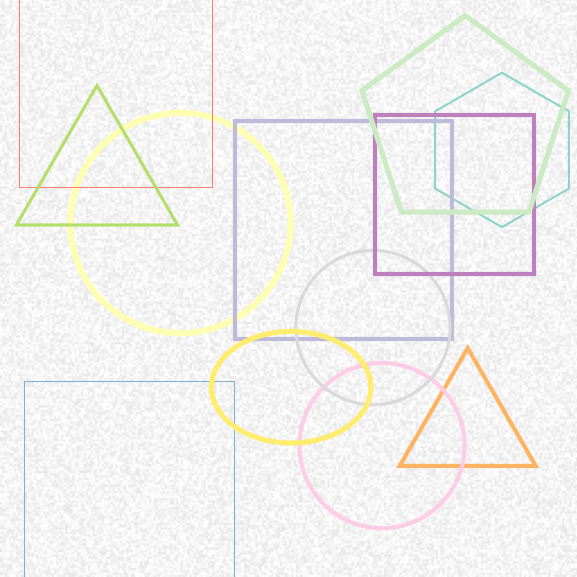[{"shape": "hexagon", "thickness": 1, "radius": 0.67, "center": [0.869, 0.739]}, {"shape": "circle", "thickness": 3, "radius": 0.95, "center": [0.312, 0.613]}, {"shape": "square", "thickness": 2, "radius": 0.94, "center": [0.595, 0.6]}, {"shape": "square", "thickness": 0.5, "radius": 0.84, "center": [0.201, 0.842]}, {"shape": "square", "thickness": 0.5, "radius": 0.91, "center": [0.223, 0.157]}, {"shape": "triangle", "thickness": 2, "radius": 0.68, "center": [0.81, 0.26]}, {"shape": "triangle", "thickness": 1.5, "radius": 0.81, "center": [0.168, 0.69]}, {"shape": "circle", "thickness": 2, "radius": 0.72, "center": [0.662, 0.228]}, {"shape": "circle", "thickness": 1.5, "radius": 0.67, "center": [0.646, 0.432]}, {"shape": "square", "thickness": 2, "radius": 0.69, "center": [0.787, 0.662]}, {"shape": "pentagon", "thickness": 2.5, "radius": 0.94, "center": [0.806, 0.784]}, {"shape": "oval", "thickness": 2.5, "radius": 0.69, "center": [0.504, 0.329]}]